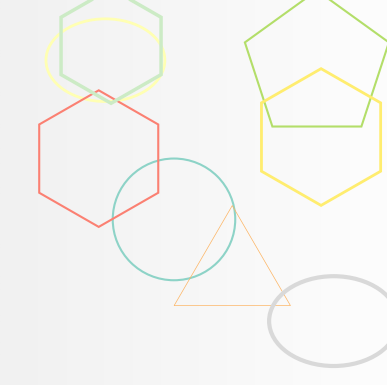[{"shape": "circle", "thickness": 1.5, "radius": 0.79, "center": [0.449, 0.43]}, {"shape": "oval", "thickness": 2, "radius": 0.77, "center": [0.272, 0.844]}, {"shape": "hexagon", "thickness": 1.5, "radius": 0.89, "center": [0.255, 0.588]}, {"shape": "triangle", "thickness": 0.5, "radius": 0.87, "center": [0.599, 0.293]}, {"shape": "pentagon", "thickness": 1.5, "radius": 0.98, "center": [0.818, 0.829]}, {"shape": "oval", "thickness": 3, "radius": 0.83, "center": [0.861, 0.166]}, {"shape": "hexagon", "thickness": 2.5, "radius": 0.74, "center": [0.287, 0.881]}, {"shape": "hexagon", "thickness": 2, "radius": 0.89, "center": [0.829, 0.644]}]